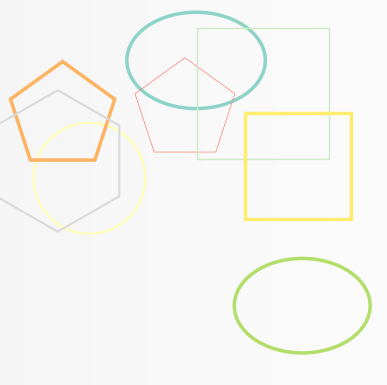[{"shape": "oval", "thickness": 2.5, "radius": 0.89, "center": [0.506, 0.843]}, {"shape": "circle", "thickness": 1.5, "radius": 0.72, "center": [0.231, 0.537]}, {"shape": "pentagon", "thickness": 0.5, "radius": 0.68, "center": [0.477, 0.715]}, {"shape": "pentagon", "thickness": 2.5, "radius": 0.71, "center": [0.162, 0.699]}, {"shape": "oval", "thickness": 2.5, "radius": 0.88, "center": [0.78, 0.206]}, {"shape": "hexagon", "thickness": 1.5, "radius": 0.92, "center": [0.149, 0.582]}, {"shape": "square", "thickness": 1, "radius": 0.85, "center": [0.679, 0.758]}, {"shape": "square", "thickness": 2.5, "radius": 0.69, "center": [0.769, 0.569]}]